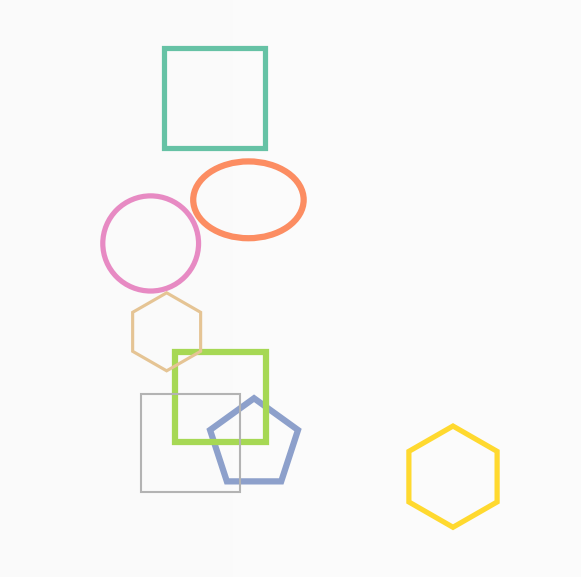[{"shape": "square", "thickness": 2.5, "radius": 0.43, "center": [0.37, 0.829]}, {"shape": "oval", "thickness": 3, "radius": 0.47, "center": [0.427, 0.653]}, {"shape": "pentagon", "thickness": 3, "radius": 0.4, "center": [0.437, 0.23]}, {"shape": "circle", "thickness": 2.5, "radius": 0.41, "center": [0.259, 0.578]}, {"shape": "square", "thickness": 3, "radius": 0.39, "center": [0.38, 0.311]}, {"shape": "hexagon", "thickness": 2.5, "radius": 0.44, "center": [0.779, 0.174]}, {"shape": "hexagon", "thickness": 1.5, "radius": 0.34, "center": [0.287, 0.425]}, {"shape": "square", "thickness": 1, "radius": 0.42, "center": [0.328, 0.232]}]